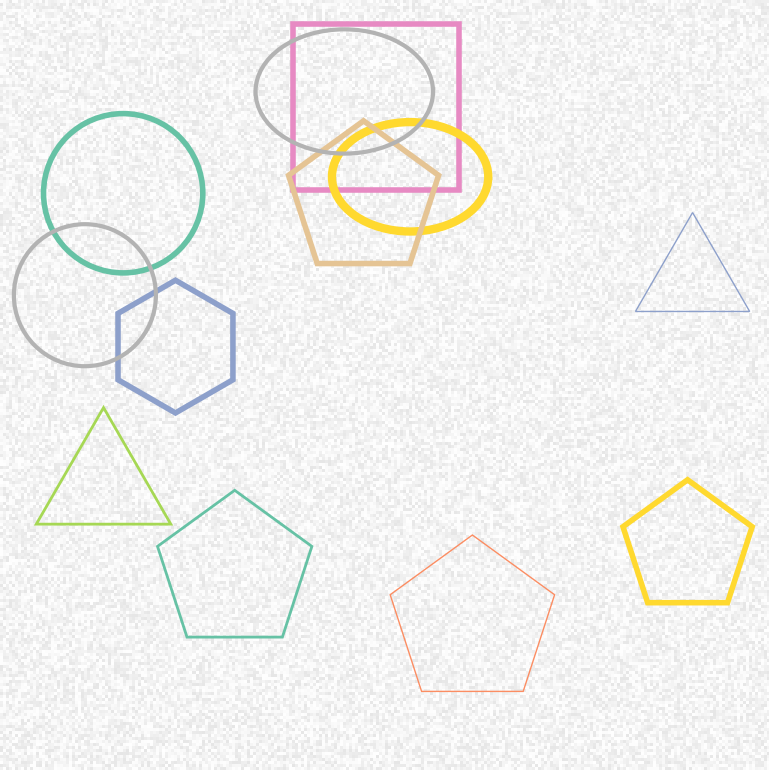[{"shape": "pentagon", "thickness": 1, "radius": 0.53, "center": [0.305, 0.258]}, {"shape": "circle", "thickness": 2, "radius": 0.52, "center": [0.16, 0.749]}, {"shape": "pentagon", "thickness": 0.5, "radius": 0.56, "center": [0.613, 0.193]}, {"shape": "triangle", "thickness": 0.5, "radius": 0.43, "center": [0.899, 0.638]}, {"shape": "hexagon", "thickness": 2, "radius": 0.43, "center": [0.228, 0.55]}, {"shape": "square", "thickness": 2, "radius": 0.54, "center": [0.488, 0.861]}, {"shape": "triangle", "thickness": 1, "radius": 0.5, "center": [0.134, 0.37]}, {"shape": "pentagon", "thickness": 2, "radius": 0.44, "center": [0.893, 0.289]}, {"shape": "oval", "thickness": 3, "radius": 0.51, "center": [0.533, 0.77]}, {"shape": "pentagon", "thickness": 2, "radius": 0.51, "center": [0.472, 0.741]}, {"shape": "oval", "thickness": 1.5, "radius": 0.58, "center": [0.447, 0.881]}, {"shape": "circle", "thickness": 1.5, "radius": 0.46, "center": [0.11, 0.617]}]